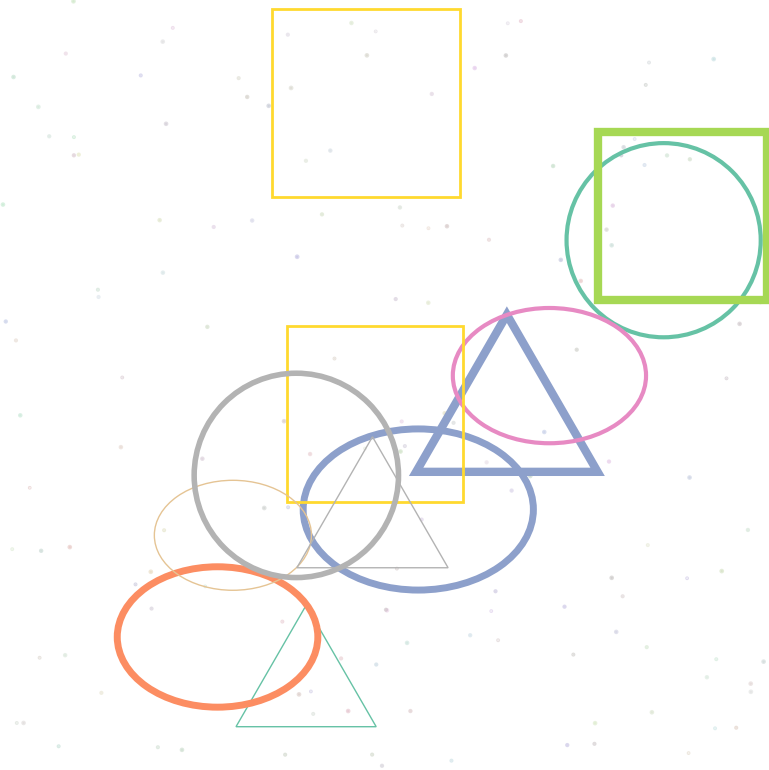[{"shape": "triangle", "thickness": 0.5, "radius": 0.53, "center": [0.398, 0.109]}, {"shape": "circle", "thickness": 1.5, "radius": 0.63, "center": [0.862, 0.688]}, {"shape": "oval", "thickness": 2.5, "radius": 0.65, "center": [0.283, 0.173]}, {"shape": "oval", "thickness": 2.5, "radius": 0.75, "center": [0.543, 0.338]}, {"shape": "triangle", "thickness": 3, "radius": 0.68, "center": [0.658, 0.455]}, {"shape": "oval", "thickness": 1.5, "radius": 0.63, "center": [0.714, 0.512]}, {"shape": "square", "thickness": 3, "radius": 0.55, "center": [0.886, 0.72]}, {"shape": "square", "thickness": 1, "radius": 0.57, "center": [0.487, 0.463]}, {"shape": "square", "thickness": 1, "radius": 0.61, "center": [0.475, 0.866]}, {"shape": "oval", "thickness": 0.5, "radius": 0.51, "center": [0.302, 0.305]}, {"shape": "circle", "thickness": 2, "radius": 0.66, "center": [0.385, 0.383]}, {"shape": "triangle", "thickness": 0.5, "radius": 0.57, "center": [0.484, 0.319]}]